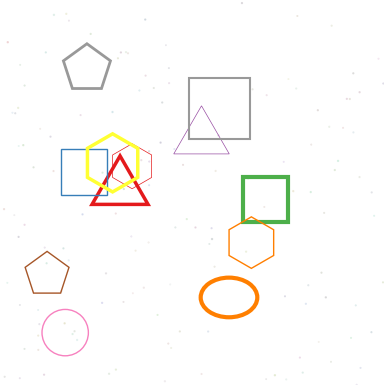[{"shape": "hexagon", "thickness": 0.5, "radius": 0.29, "center": [0.343, 0.568]}, {"shape": "triangle", "thickness": 2.5, "radius": 0.42, "center": [0.312, 0.511]}, {"shape": "square", "thickness": 1, "radius": 0.3, "center": [0.219, 0.552]}, {"shape": "square", "thickness": 3, "radius": 0.29, "center": [0.69, 0.483]}, {"shape": "triangle", "thickness": 0.5, "radius": 0.42, "center": [0.523, 0.642]}, {"shape": "hexagon", "thickness": 1, "radius": 0.33, "center": [0.653, 0.37]}, {"shape": "oval", "thickness": 3, "radius": 0.37, "center": [0.595, 0.227]}, {"shape": "hexagon", "thickness": 2.5, "radius": 0.38, "center": [0.292, 0.577]}, {"shape": "pentagon", "thickness": 1, "radius": 0.3, "center": [0.122, 0.287]}, {"shape": "circle", "thickness": 1, "radius": 0.3, "center": [0.169, 0.136]}, {"shape": "pentagon", "thickness": 2, "radius": 0.32, "center": [0.226, 0.822]}, {"shape": "square", "thickness": 1.5, "radius": 0.4, "center": [0.57, 0.717]}]